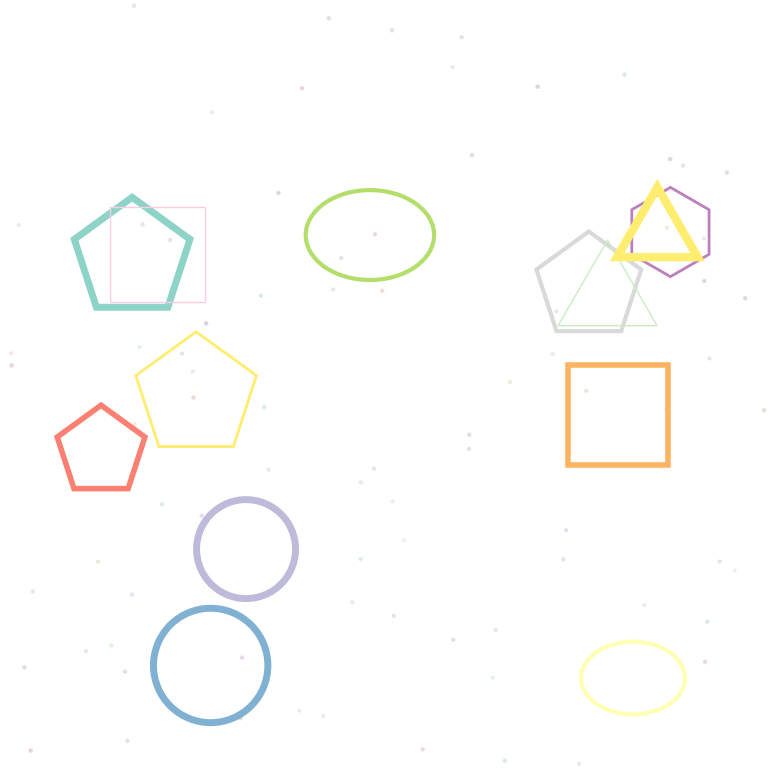[{"shape": "pentagon", "thickness": 2.5, "radius": 0.39, "center": [0.172, 0.665]}, {"shape": "oval", "thickness": 1.5, "radius": 0.34, "center": [0.822, 0.119]}, {"shape": "circle", "thickness": 2.5, "radius": 0.32, "center": [0.32, 0.287]}, {"shape": "pentagon", "thickness": 2, "radius": 0.3, "center": [0.131, 0.414]}, {"shape": "circle", "thickness": 2.5, "radius": 0.37, "center": [0.274, 0.136]}, {"shape": "square", "thickness": 2, "radius": 0.32, "center": [0.803, 0.46]}, {"shape": "oval", "thickness": 1.5, "radius": 0.42, "center": [0.48, 0.695]}, {"shape": "square", "thickness": 0.5, "radius": 0.31, "center": [0.205, 0.67]}, {"shape": "pentagon", "thickness": 1.5, "radius": 0.36, "center": [0.765, 0.628]}, {"shape": "hexagon", "thickness": 1, "radius": 0.29, "center": [0.871, 0.699]}, {"shape": "triangle", "thickness": 0.5, "radius": 0.37, "center": [0.789, 0.614]}, {"shape": "pentagon", "thickness": 1, "radius": 0.41, "center": [0.255, 0.487]}, {"shape": "triangle", "thickness": 3, "radius": 0.3, "center": [0.854, 0.696]}]